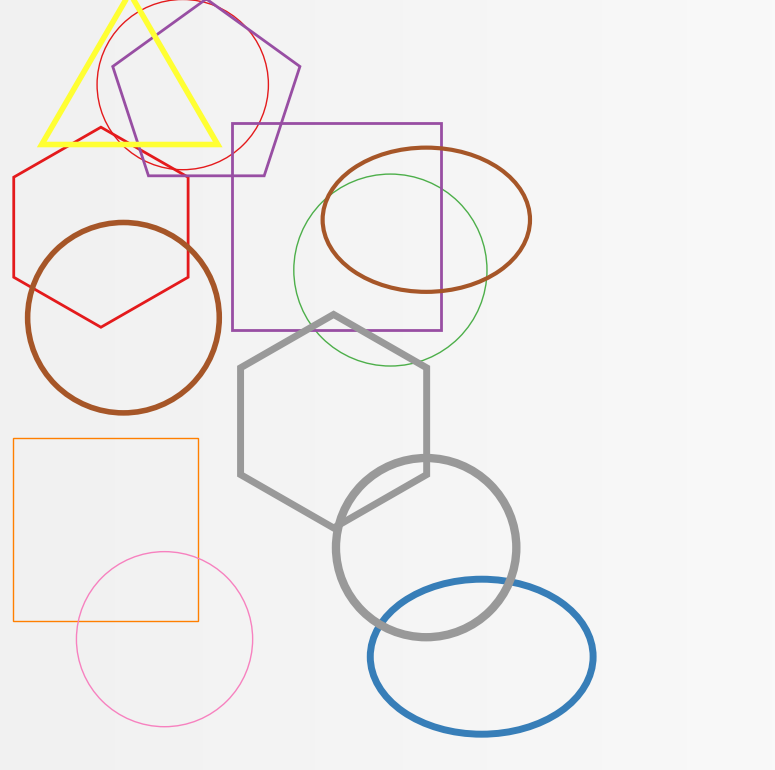[{"shape": "hexagon", "thickness": 1, "radius": 0.65, "center": [0.13, 0.705]}, {"shape": "circle", "thickness": 0.5, "radius": 0.55, "center": [0.236, 0.89]}, {"shape": "oval", "thickness": 2.5, "radius": 0.72, "center": [0.622, 0.147]}, {"shape": "circle", "thickness": 0.5, "radius": 0.62, "center": [0.504, 0.649]}, {"shape": "square", "thickness": 1, "radius": 0.67, "center": [0.434, 0.706]}, {"shape": "pentagon", "thickness": 1, "radius": 0.63, "center": [0.266, 0.874]}, {"shape": "square", "thickness": 0.5, "radius": 0.6, "center": [0.136, 0.312]}, {"shape": "triangle", "thickness": 2, "radius": 0.66, "center": [0.167, 0.878]}, {"shape": "circle", "thickness": 2, "radius": 0.62, "center": [0.159, 0.587]}, {"shape": "oval", "thickness": 1.5, "radius": 0.67, "center": [0.55, 0.715]}, {"shape": "circle", "thickness": 0.5, "radius": 0.57, "center": [0.212, 0.17]}, {"shape": "circle", "thickness": 3, "radius": 0.58, "center": [0.55, 0.289]}, {"shape": "hexagon", "thickness": 2.5, "radius": 0.69, "center": [0.43, 0.453]}]